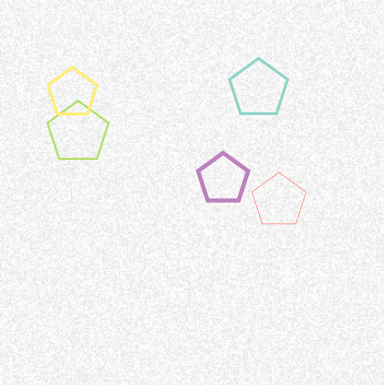[{"shape": "pentagon", "thickness": 2, "radius": 0.4, "center": [0.672, 0.769]}, {"shape": "pentagon", "thickness": 0.5, "radius": 0.37, "center": [0.725, 0.478]}, {"shape": "pentagon", "thickness": 1.5, "radius": 0.42, "center": [0.203, 0.655]}, {"shape": "pentagon", "thickness": 3, "radius": 0.34, "center": [0.58, 0.535]}, {"shape": "pentagon", "thickness": 2, "radius": 0.33, "center": [0.188, 0.758]}]